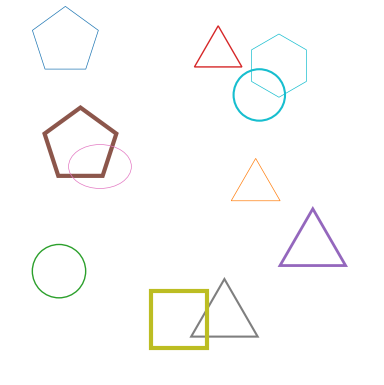[{"shape": "pentagon", "thickness": 0.5, "radius": 0.45, "center": [0.17, 0.893]}, {"shape": "triangle", "thickness": 0.5, "radius": 0.37, "center": [0.664, 0.515]}, {"shape": "circle", "thickness": 1, "radius": 0.35, "center": [0.153, 0.296]}, {"shape": "triangle", "thickness": 1, "radius": 0.36, "center": [0.567, 0.862]}, {"shape": "triangle", "thickness": 2, "radius": 0.49, "center": [0.812, 0.359]}, {"shape": "pentagon", "thickness": 3, "radius": 0.49, "center": [0.209, 0.623]}, {"shape": "oval", "thickness": 0.5, "radius": 0.41, "center": [0.26, 0.567]}, {"shape": "triangle", "thickness": 1.5, "radius": 0.5, "center": [0.583, 0.176]}, {"shape": "square", "thickness": 3, "radius": 0.37, "center": [0.464, 0.171]}, {"shape": "circle", "thickness": 1.5, "radius": 0.33, "center": [0.673, 0.753]}, {"shape": "hexagon", "thickness": 0.5, "radius": 0.41, "center": [0.725, 0.83]}]